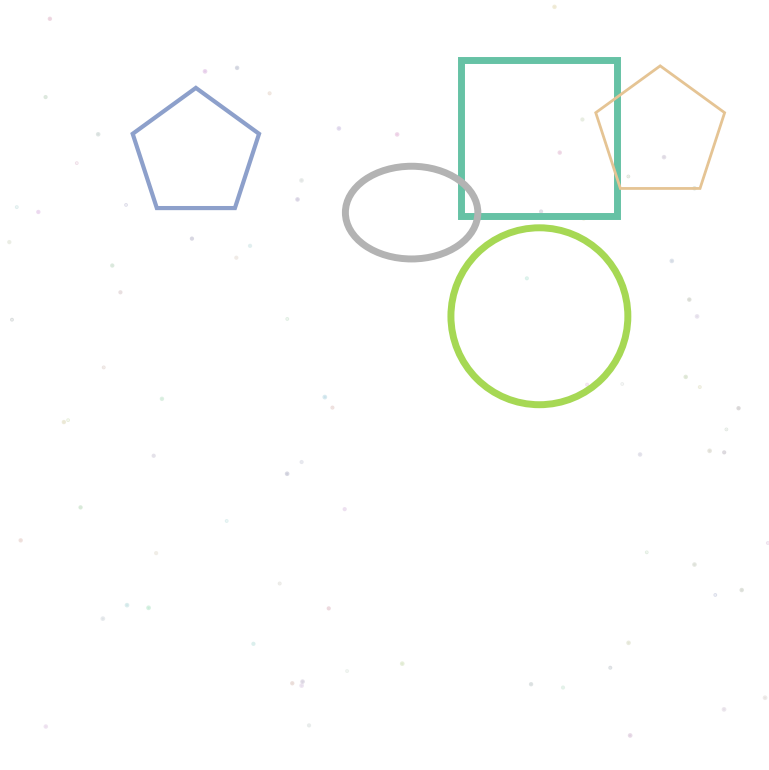[{"shape": "square", "thickness": 2.5, "radius": 0.51, "center": [0.7, 0.821]}, {"shape": "pentagon", "thickness": 1.5, "radius": 0.43, "center": [0.254, 0.8]}, {"shape": "circle", "thickness": 2.5, "radius": 0.57, "center": [0.701, 0.589]}, {"shape": "pentagon", "thickness": 1, "radius": 0.44, "center": [0.857, 0.826]}, {"shape": "oval", "thickness": 2.5, "radius": 0.43, "center": [0.535, 0.724]}]